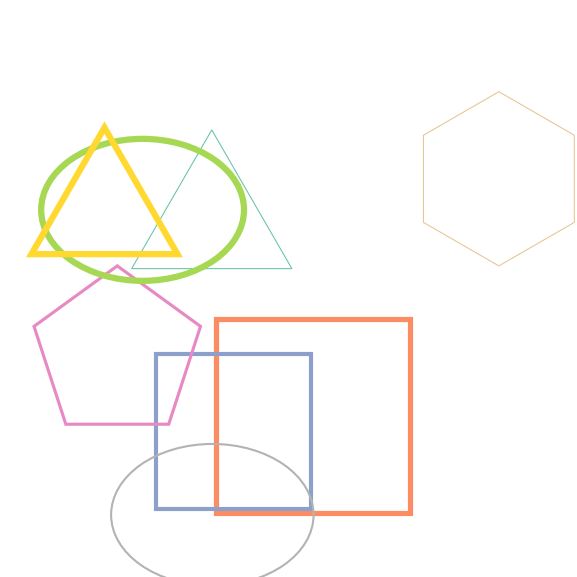[{"shape": "triangle", "thickness": 0.5, "radius": 0.8, "center": [0.367, 0.614]}, {"shape": "square", "thickness": 2.5, "radius": 0.84, "center": [0.542, 0.279]}, {"shape": "square", "thickness": 2, "radius": 0.67, "center": [0.405, 0.252]}, {"shape": "pentagon", "thickness": 1.5, "radius": 0.76, "center": [0.203, 0.387]}, {"shape": "oval", "thickness": 3, "radius": 0.88, "center": [0.247, 0.636]}, {"shape": "triangle", "thickness": 3, "radius": 0.73, "center": [0.181, 0.632]}, {"shape": "hexagon", "thickness": 0.5, "radius": 0.75, "center": [0.864, 0.69]}, {"shape": "oval", "thickness": 1, "radius": 0.88, "center": [0.368, 0.108]}]